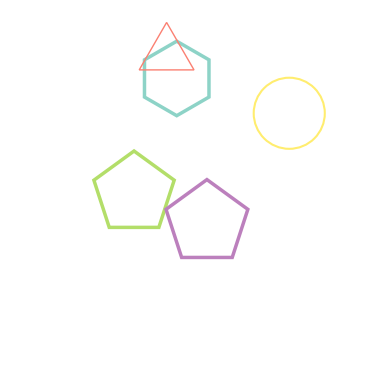[{"shape": "hexagon", "thickness": 2.5, "radius": 0.48, "center": [0.459, 0.796]}, {"shape": "triangle", "thickness": 1, "radius": 0.41, "center": [0.433, 0.86]}, {"shape": "pentagon", "thickness": 2.5, "radius": 0.55, "center": [0.348, 0.498]}, {"shape": "pentagon", "thickness": 2.5, "radius": 0.56, "center": [0.537, 0.422]}, {"shape": "circle", "thickness": 1.5, "radius": 0.46, "center": [0.751, 0.706]}]